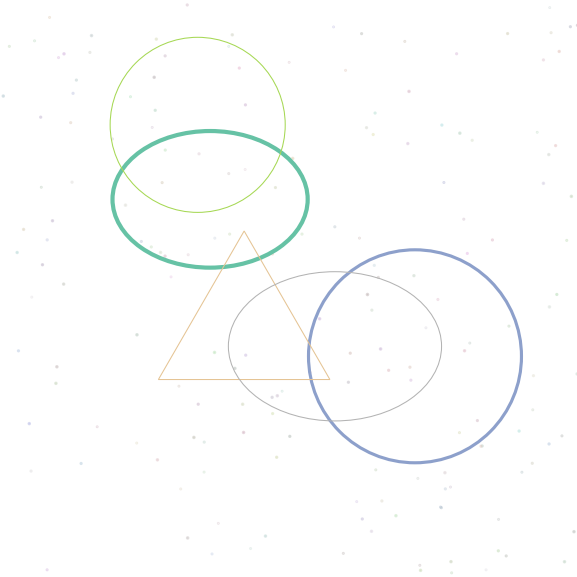[{"shape": "oval", "thickness": 2, "radius": 0.84, "center": [0.364, 0.654]}, {"shape": "circle", "thickness": 1.5, "radius": 0.92, "center": [0.719, 0.382]}, {"shape": "circle", "thickness": 0.5, "radius": 0.76, "center": [0.342, 0.783]}, {"shape": "triangle", "thickness": 0.5, "radius": 0.86, "center": [0.423, 0.428]}, {"shape": "oval", "thickness": 0.5, "radius": 0.92, "center": [0.58, 0.399]}]